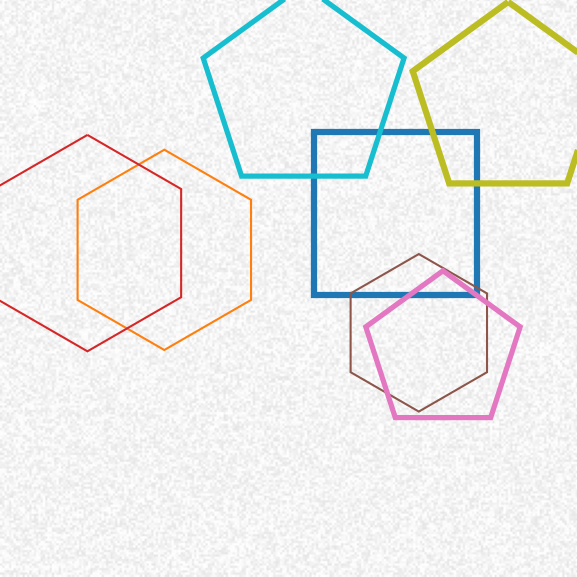[{"shape": "square", "thickness": 3, "radius": 0.7, "center": [0.684, 0.629]}, {"shape": "hexagon", "thickness": 1, "radius": 0.87, "center": [0.285, 0.566]}, {"shape": "hexagon", "thickness": 1, "radius": 0.94, "center": [0.151, 0.578]}, {"shape": "hexagon", "thickness": 1, "radius": 0.68, "center": [0.725, 0.423]}, {"shape": "pentagon", "thickness": 2.5, "radius": 0.7, "center": [0.767, 0.39]}, {"shape": "pentagon", "thickness": 3, "radius": 0.87, "center": [0.88, 0.822]}, {"shape": "pentagon", "thickness": 2.5, "radius": 0.91, "center": [0.526, 0.842]}]